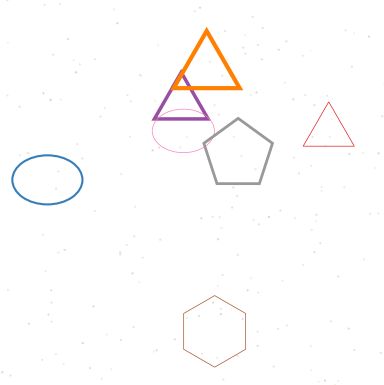[{"shape": "triangle", "thickness": 0.5, "radius": 0.38, "center": [0.854, 0.659]}, {"shape": "oval", "thickness": 1.5, "radius": 0.46, "center": [0.123, 0.533]}, {"shape": "triangle", "thickness": 2.5, "radius": 0.4, "center": [0.471, 0.731]}, {"shape": "triangle", "thickness": 3, "radius": 0.49, "center": [0.537, 0.821]}, {"shape": "hexagon", "thickness": 0.5, "radius": 0.46, "center": [0.558, 0.139]}, {"shape": "oval", "thickness": 0.5, "radius": 0.4, "center": [0.476, 0.66]}, {"shape": "pentagon", "thickness": 2, "radius": 0.47, "center": [0.619, 0.599]}]